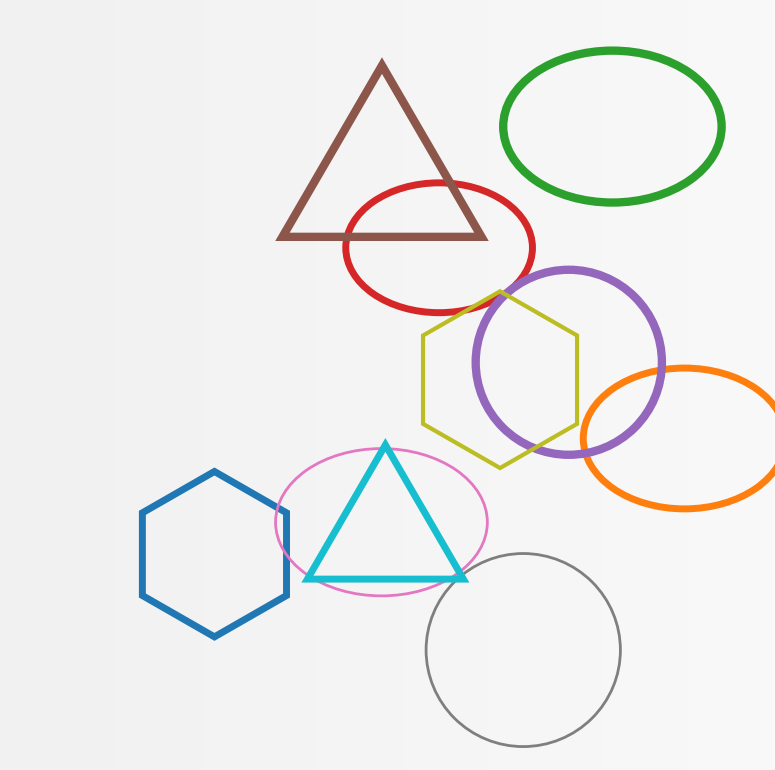[{"shape": "hexagon", "thickness": 2.5, "radius": 0.54, "center": [0.277, 0.28]}, {"shape": "oval", "thickness": 2.5, "radius": 0.65, "center": [0.883, 0.431]}, {"shape": "oval", "thickness": 3, "radius": 0.7, "center": [0.79, 0.836]}, {"shape": "oval", "thickness": 2.5, "radius": 0.6, "center": [0.567, 0.678]}, {"shape": "circle", "thickness": 3, "radius": 0.6, "center": [0.734, 0.53]}, {"shape": "triangle", "thickness": 3, "radius": 0.74, "center": [0.493, 0.767]}, {"shape": "oval", "thickness": 1, "radius": 0.68, "center": [0.492, 0.322]}, {"shape": "circle", "thickness": 1, "radius": 0.63, "center": [0.675, 0.156]}, {"shape": "hexagon", "thickness": 1.5, "radius": 0.57, "center": [0.645, 0.507]}, {"shape": "triangle", "thickness": 2.5, "radius": 0.58, "center": [0.497, 0.306]}]